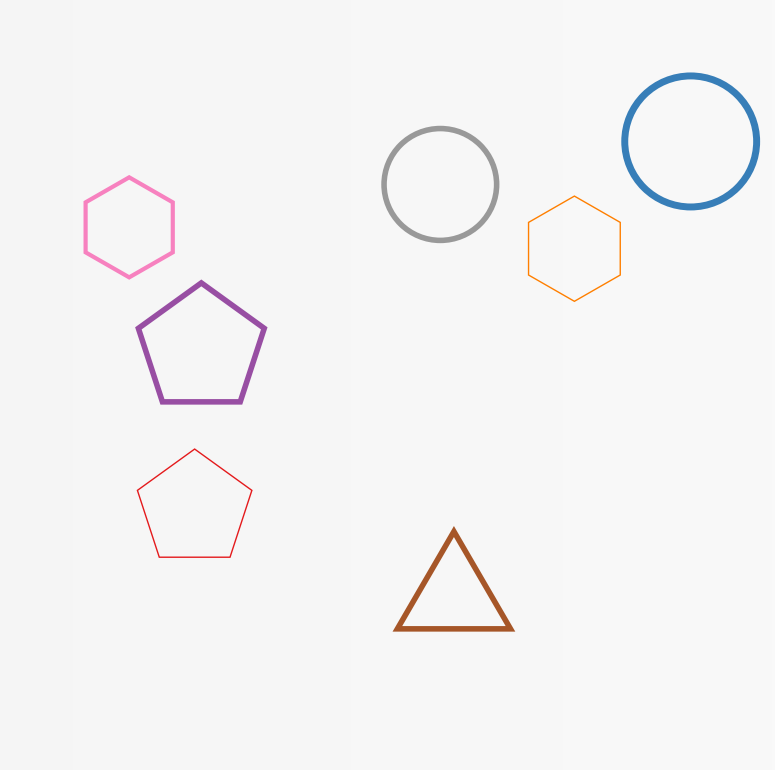[{"shape": "pentagon", "thickness": 0.5, "radius": 0.39, "center": [0.251, 0.339]}, {"shape": "circle", "thickness": 2.5, "radius": 0.43, "center": [0.891, 0.816]}, {"shape": "pentagon", "thickness": 2, "radius": 0.43, "center": [0.26, 0.547]}, {"shape": "hexagon", "thickness": 0.5, "radius": 0.34, "center": [0.741, 0.677]}, {"shape": "triangle", "thickness": 2, "radius": 0.42, "center": [0.586, 0.225]}, {"shape": "hexagon", "thickness": 1.5, "radius": 0.32, "center": [0.167, 0.705]}, {"shape": "circle", "thickness": 2, "radius": 0.36, "center": [0.568, 0.76]}]